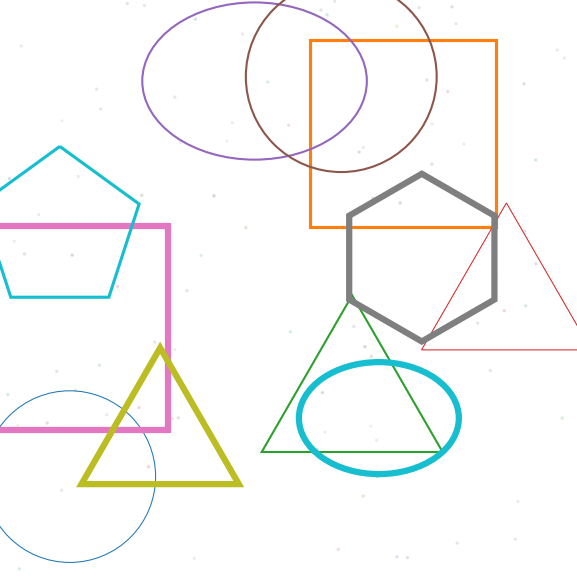[{"shape": "circle", "thickness": 0.5, "radius": 0.74, "center": [0.121, 0.174]}, {"shape": "square", "thickness": 1.5, "radius": 0.81, "center": [0.698, 0.768]}, {"shape": "triangle", "thickness": 1, "radius": 0.9, "center": [0.61, 0.307]}, {"shape": "triangle", "thickness": 0.5, "radius": 0.85, "center": [0.877, 0.478]}, {"shape": "oval", "thickness": 1, "radius": 0.97, "center": [0.441, 0.859]}, {"shape": "circle", "thickness": 1, "radius": 0.83, "center": [0.591, 0.866]}, {"shape": "square", "thickness": 3, "radius": 0.88, "center": [0.114, 0.431]}, {"shape": "hexagon", "thickness": 3, "radius": 0.73, "center": [0.73, 0.553]}, {"shape": "triangle", "thickness": 3, "radius": 0.79, "center": [0.277, 0.239]}, {"shape": "pentagon", "thickness": 1.5, "radius": 0.72, "center": [0.104, 0.601]}, {"shape": "oval", "thickness": 3, "radius": 0.69, "center": [0.656, 0.275]}]